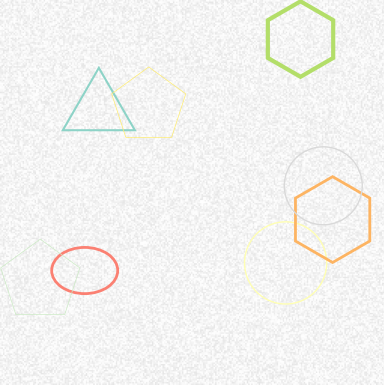[{"shape": "triangle", "thickness": 1.5, "radius": 0.54, "center": [0.257, 0.716]}, {"shape": "circle", "thickness": 1, "radius": 0.53, "center": [0.742, 0.317]}, {"shape": "oval", "thickness": 2, "radius": 0.43, "center": [0.22, 0.297]}, {"shape": "hexagon", "thickness": 2, "radius": 0.56, "center": [0.864, 0.43]}, {"shape": "hexagon", "thickness": 3, "radius": 0.49, "center": [0.781, 0.899]}, {"shape": "circle", "thickness": 1, "radius": 0.51, "center": [0.84, 0.517]}, {"shape": "pentagon", "thickness": 0.5, "radius": 0.54, "center": [0.105, 0.271]}, {"shape": "pentagon", "thickness": 0.5, "radius": 0.51, "center": [0.386, 0.725]}]